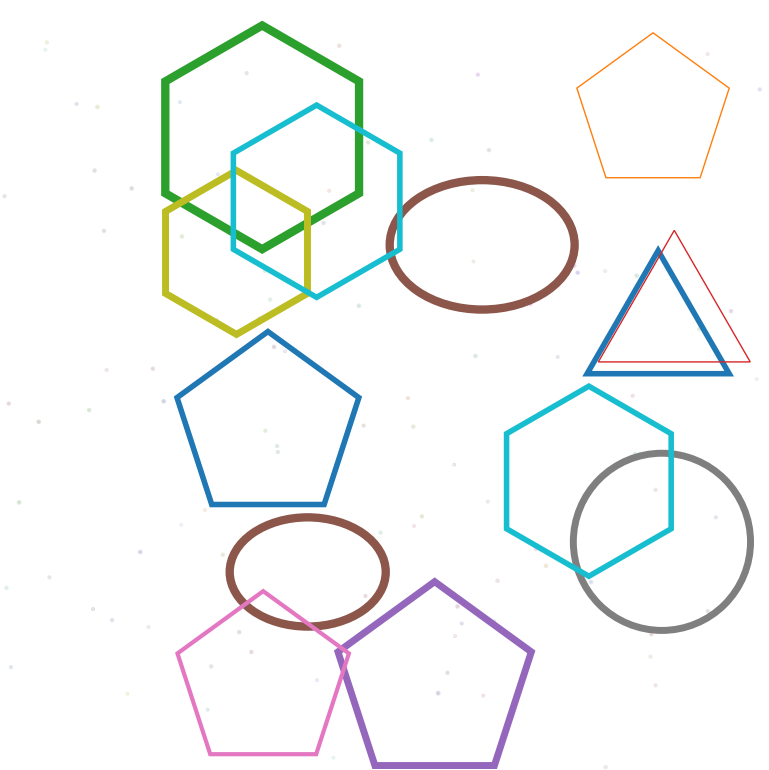[{"shape": "pentagon", "thickness": 2, "radius": 0.62, "center": [0.348, 0.445]}, {"shape": "triangle", "thickness": 2, "radius": 0.53, "center": [0.855, 0.568]}, {"shape": "pentagon", "thickness": 0.5, "radius": 0.52, "center": [0.848, 0.853]}, {"shape": "hexagon", "thickness": 3, "radius": 0.73, "center": [0.34, 0.822]}, {"shape": "triangle", "thickness": 0.5, "radius": 0.57, "center": [0.876, 0.587]}, {"shape": "pentagon", "thickness": 2.5, "radius": 0.66, "center": [0.564, 0.113]}, {"shape": "oval", "thickness": 3, "radius": 0.51, "center": [0.4, 0.257]}, {"shape": "oval", "thickness": 3, "radius": 0.6, "center": [0.626, 0.682]}, {"shape": "pentagon", "thickness": 1.5, "radius": 0.59, "center": [0.342, 0.115]}, {"shape": "circle", "thickness": 2.5, "radius": 0.58, "center": [0.86, 0.296]}, {"shape": "hexagon", "thickness": 2.5, "radius": 0.53, "center": [0.307, 0.672]}, {"shape": "hexagon", "thickness": 2, "radius": 0.62, "center": [0.411, 0.739]}, {"shape": "hexagon", "thickness": 2, "radius": 0.62, "center": [0.765, 0.375]}]